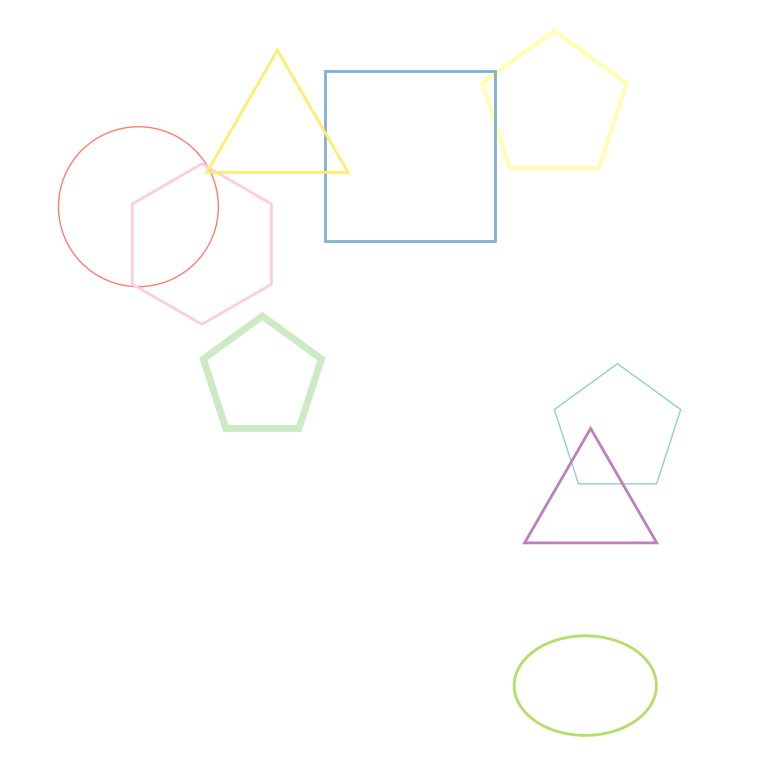[{"shape": "pentagon", "thickness": 0.5, "radius": 0.43, "center": [0.802, 0.441]}, {"shape": "pentagon", "thickness": 1.5, "radius": 0.49, "center": [0.72, 0.861]}, {"shape": "circle", "thickness": 0.5, "radius": 0.52, "center": [0.18, 0.732]}, {"shape": "square", "thickness": 1, "radius": 0.55, "center": [0.533, 0.797]}, {"shape": "oval", "thickness": 1, "radius": 0.46, "center": [0.76, 0.11]}, {"shape": "hexagon", "thickness": 1, "radius": 0.52, "center": [0.262, 0.683]}, {"shape": "triangle", "thickness": 1, "radius": 0.5, "center": [0.767, 0.345]}, {"shape": "pentagon", "thickness": 2.5, "radius": 0.4, "center": [0.341, 0.509]}, {"shape": "triangle", "thickness": 1, "radius": 0.53, "center": [0.36, 0.829]}]